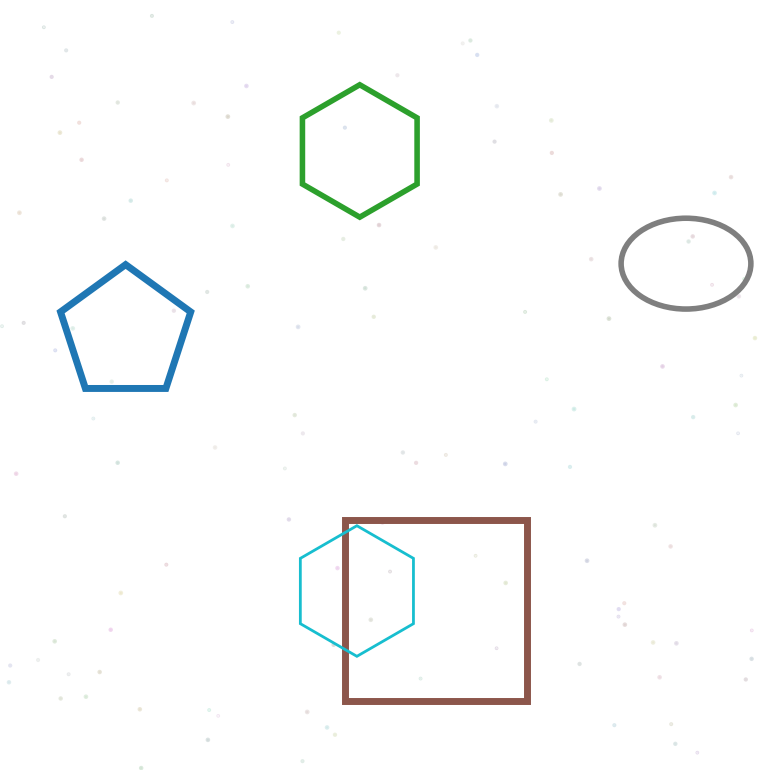[{"shape": "pentagon", "thickness": 2.5, "radius": 0.44, "center": [0.163, 0.567]}, {"shape": "hexagon", "thickness": 2, "radius": 0.43, "center": [0.467, 0.804]}, {"shape": "square", "thickness": 2.5, "radius": 0.59, "center": [0.566, 0.207]}, {"shape": "oval", "thickness": 2, "radius": 0.42, "center": [0.891, 0.658]}, {"shape": "hexagon", "thickness": 1, "radius": 0.42, "center": [0.464, 0.232]}]